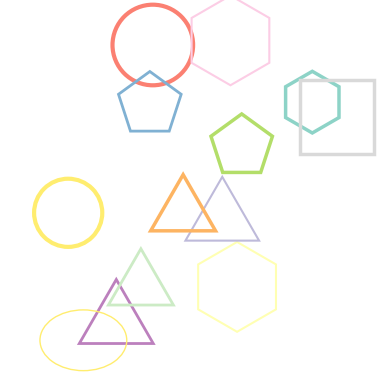[{"shape": "hexagon", "thickness": 2.5, "radius": 0.4, "center": [0.811, 0.735]}, {"shape": "hexagon", "thickness": 1.5, "radius": 0.58, "center": [0.616, 0.255]}, {"shape": "triangle", "thickness": 1.5, "radius": 0.55, "center": [0.577, 0.43]}, {"shape": "circle", "thickness": 3, "radius": 0.52, "center": [0.397, 0.883]}, {"shape": "pentagon", "thickness": 2, "radius": 0.43, "center": [0.389, 0.729]}, {"shape": "triangle", "thickness": 2.5, "radius": 0.49, "center": [0.476, 0.449]}, {"shape": "pentagon", "thickness": 2.5, "radius": 0.42, "center": [0.628, 0.62]}, {"shape": "hexagon", "thickness": 1.5, "radius": 0.58, "center": [0.599, 0.895]}, {"shape": "square", "thickness": 2.5, "radius": 0.48, "center": [0.875, 0.696]}, {"shape": "triangle", "thickness": 2, "radius": 0.55, "center": [0.302, 0.163]}, {"shape": "triangle", "thickness": 2, "radius": 0.49, "center": [0.366, 0.256]}, {"shape": "oval", "thickness": 1, "radius": 0.56, "center": [0.217, 0.116]}, {"shape": "circle", "thickness": 3, "radius": 0.44, "center": [0.177, 0.447]}]